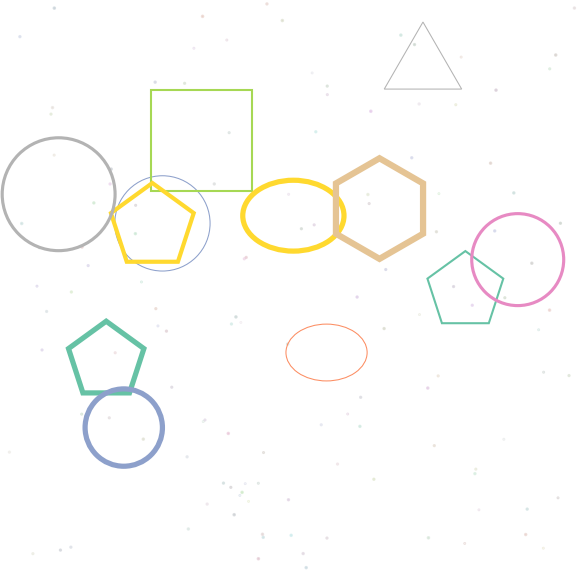[{"shape": "pentagon", "thickness": 1, "radius": 0.35, "center": [0.806, 0.495]}, {"shape": "pentagon", "thickness": 2.5, "radius": 0.34, "center": [0.184, 0.374]}, {"shape": "oval", "thickness": 0.5, "radius": 0.35, "center": [0.565, 0.389]}, {"shape": "circle", "thickness": 2.5, "radius": 0.33, "center": [0.214, 0.259]}, {"shape": "circle", "thickness": 0.5, "radius": 0.41, "center": [0.281, 0.612]}, {"shape": "circle", "thickness": 1.5, "radius": 0.4, "center": [0.896, 0.55]}, {"shape": "square", "thickness": 1, "radius": 0.44, "center": [0.349, 0.756]}, {"shape": "oval", "thickness": 2.5, "radius": 0.44, "center": [0.508, 0.626]}, {"shape": "pentagon", "thickness": 2, "radius": 0.38, "center": [0.264, 0.607]}, {"shape": "hexagon", "thickness": 3, "radius": 0.44, "center": [0.657, 0.638]}, {"shape": "triangle", "thickness": 0.5, "radius": 0.39, "center": [0.732, 0.884]}, {"shape": "circle", "thickness": 1.5, "radius": 0.49, "center": [0.102, 0.663]}]